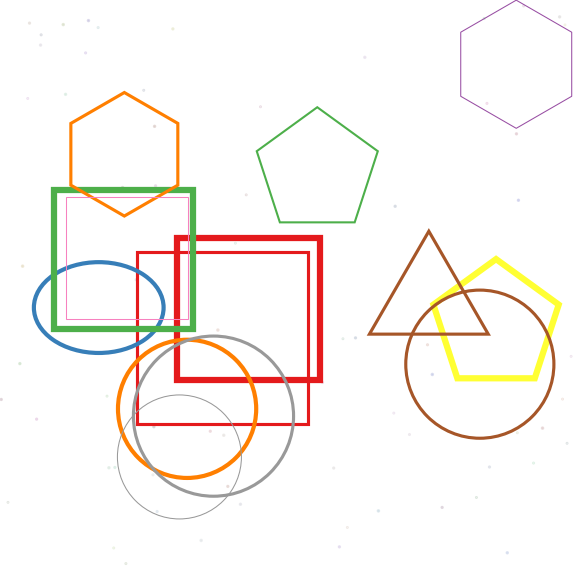[{"shape": "square", "thickness": 3, "radius": 0.62, "center": [0.43, 0.464]}, {"shape": "square", "thickness": 1.5, "radius": 0.74, "center": [0.385, 0.414]}, {"shape": "oval", "thickness": 2, "radius": 0.56, "center": [0.171, 0.467]}, {"shape": "pentagon", "thickness": 1, "radius": 0.55, "center": [0.549, 0.703]}, {"shape": "square", "thickness": 3, "radius": 0.6, "center": [0.214, 0.551]}, {"shape": "hexagon", "thickness": 0.5, "radius": 0.55, "center": [0.894, 0.888]}, {"shape": "hexagon", "thickness": 1.5, "radius": 0.53, "center": [0.215, 0.732]}, {"shape": "circle", "thickness": 2, "radius": 0.6, "center": [0.324, 0.291]}, {"shape": "pentagon", "thickness": 3, "radius": 0.57, "center": [0.859, 0.436]}, {"shape": "triangle", "thickness": 1.5, "radius": 0.59, "center": [0.743, 0.48]}, {"shape": "circle", "thickness": 1.5, "radius": 0.64, "center": [0.831, 0.369]}, {"shape": "square", "thickness": 0.5, "radius": 0.53, "center": [0.22, 0.553]}, {"shape": "circle", "thickness": 0.5, "radius": 0.54, "center": [0.311, 0.208]}, {"shape": "circle", "thickness": 1.5, "radius": 0.69, "center": [0.37, 0.279]}]